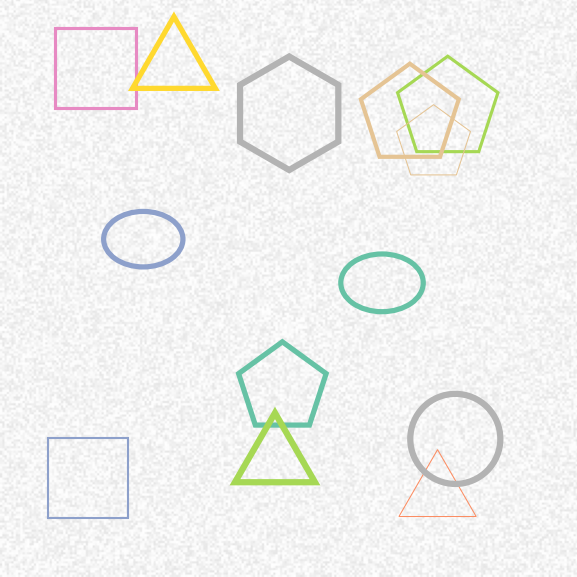[{"shape": "oval", "thickness": 2.5, "radius": 0.36, "center": [0.662, 0.509]}, {"shape": "pentagon", "thickness": 2.5, "radius": 0.4, "center": [0.489, 0.328]}, {"shape": "triangle", "thickness": 0.5, "radius": 0.39, "center": [0.758, 0.143]}, {"shape": "oval", "thickness": 2.5, "radius": 0.34, "center": [0.248, 0.585]}, {"shape": "square", "thickness": 1, "radius": 0.35, "center": [0.152, 0.171]}, {"shape": "square", "thickness": 1.5, "radius": 0.35, "center": [0.165, 0.882]}, {"shape": "pentagon", "thickness": 1.5, "radius": 0.46, "center": [0.775, 0.81]}, {"shape": "triangle", "thickness": 3, "radius": 0.4, "center": [0.476, 0.204]}, {"shape": "triangle", "thickness": 2.5, "radius": 0.41, "center": [0.301, 0.888]}, {"shape": "pentagon", "thickness": 0.5, "radius": 0.34, "center": [0.751, 0.751]}, {"shape": "pentagon", "thickness": 2, "radius": 0.45, "center": [0.71, 0.8]}, {"shape": "circle", "thickness": 3, "radius": 0.39, "center": [0.788, 0.239]}, {"shape": "hexagon", "thickness": 3, "radius": 0.49, "center": [0.501, 0.803]}]